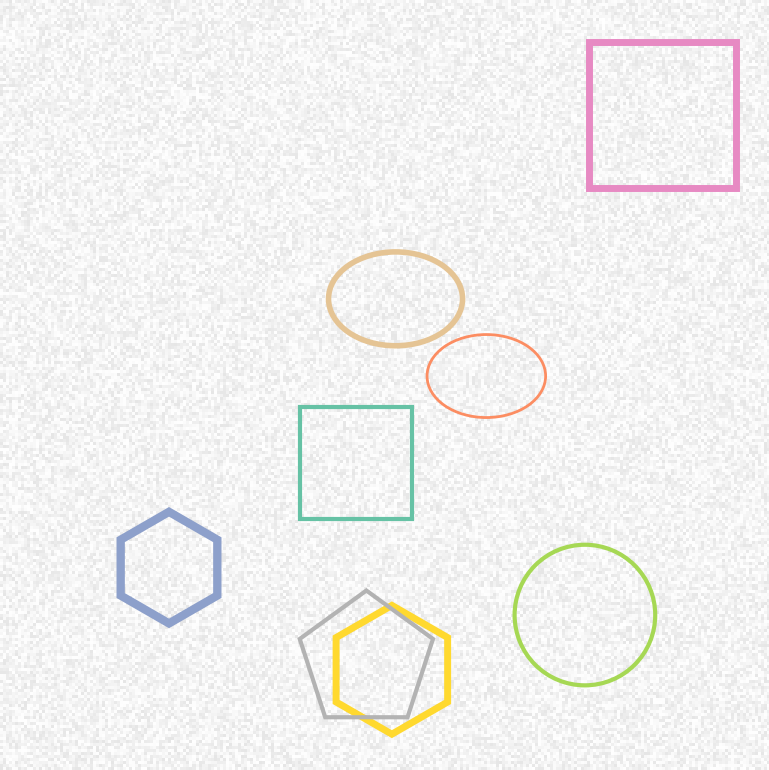[{"shape": "square", "thickness": 1.5, "radius": 0.36, "center": [0.463, 0.399]}, {"shape": "oval", "thickness": 1, "radius": 0.38, "center": [0.632, 0.512]}, {"shape": "hexagon", "thickness": 3, "radius": 0.36, "center": [0.219, 0.263]}, {"shape": "square", "thickness": 2.5, "radius": 0.48, "center": [0.86, 0.851]}, {"shape": "circle", "thickness": 1.5, "radius": 0.46, "center": [0.76, 0.201]}, {"shape": "hexagon", "thickness": 2.5, "radius": 0.42, "center": [0.509, 0.13]}, {"shape": "oval", "thickness": 2, "radius": 0.44, "center": [0.514, 0.612]}, {"shape": "pentagon", "thickness": 1.5, "radius": 0.45, "center": [0.476, 0.142]}]